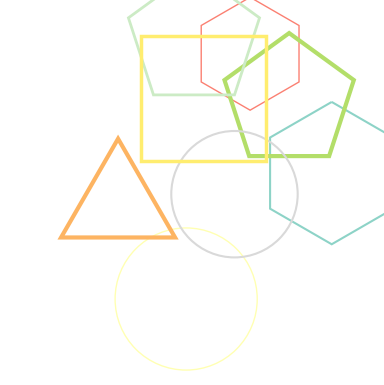[{"shape": "hexagon", "thickness": 1.5, "radius": 0.92, "center": [0.862, 0.55]}, {"shape": "circle", "thickness": 1, "radius": 0.92, "center": [0.484, 0.223]}, {"shape": "hexagon", "thickness": 1, "radius": 0.73, "center": [0.65, 0.86]}, {"shape": "triangle", "thickness": 3, "radius": 0.85, "center": [0.307, 0.469]}, {"shape": "pentagon", "thickness": 3, "radius": 0.88, "center": [0.751, 0.737]}, {"shape": "circle", "thickness": 1.5, "radius": 0.82, "center": [0.609, 0.496]}, {"shape": "pentagon", "thickness": 2, "radius": 0.9, "center": [0.504, 0.898]}, {"shape": "square", "thickness": 2.5, "radius": 0.81, "center": [0.528, 0.744]}]